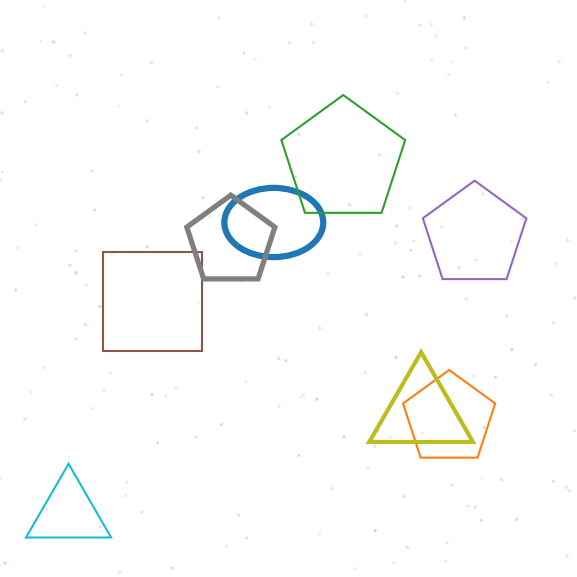[{"shape": "oval", "thickness": 3, "radius": 0.43, "center": [0.474, 0.614]}, {"shape": "pentagon", "thickness": 1, "radius": 0.42, "center": [0.778, 0.275]}, {"shape": "pentagon", "thickness": 1, "radius": 0.56, "center": [0.594, 0.722]}, {"shape": "pentagon", "thickness": 1, "radius": 0.47, "center": [0.822, 0.592]}, {"shape": "square", "thickness": 1, "radius": 0.43, "center": [0.265, 0.477]}, {"shape": "pentagon", "thickness": 2.5, "radius": 0.4, "center": [0.4, 0.581]}, {"shape": "triangle", "thickness": 2, "radius": 0.52, "center": [0.729, 0.286]}, {"shape": "triangle", "thickness": 1, "radius": 0.43, "center": [0.119, 0.111]}]